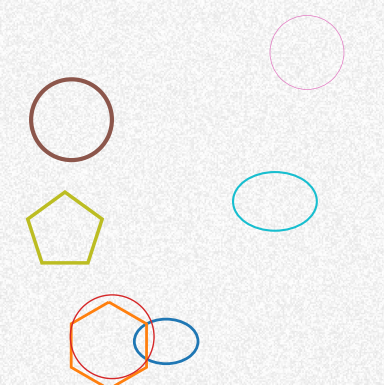[{"shape": "oval", "thickness": 2, "radius": 0.41, "center": [0.432, 0.113]}, {"shape": "hexagon", "thickness": 2, "radius": 0.57, "center": [0.283, 0.102]}, {"shape": "circle", "thickness": 1, "radius": 0.54, "center": [0.291, 0.125]}, {"shape": "circle", "thickness": 3, "radius": 0.52, "center": [0.186, 0.689]}, {"shape": "circle", "thickness": 0.5, "radius": 0.48, "center": [0.797, 0.864]}, {"shape": "pentagon", "thickness": 2.5, "radius": 0.51, "center": [0.169, 0.399]}, {"shape": "oval", "thickness": 1.5, "radius": 0.54, "center": [0.714, 0.477]}]